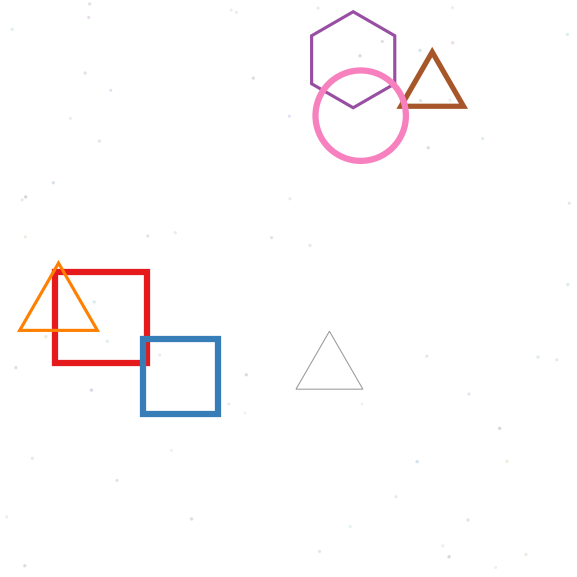[{"shape": "square", "thickness": 3, "radius": 0.4, "center": [0.175, 0.45]}, {"shape": "square", "thickness": 3, "radius": 0.32, "center": [0.313, 0.347]}, {"shape": "hexagon", "thickness": 1.5, "radius": 0.42, "center": [0.612, 0.896]}, {"shape": "triangle", "thickness": 1.5, "radius": 0.39, "center": [0.101, 0.466]}, {"shape": "triangle", "thickness": 2.5, "radius": 0.31, "center": [0.748, 0.846]}, {"shape": "circle", "thickness": 3, "radius": 0.39, "center": [0.625, 0.799]}, {"shape": "triangle", "thickness": 0.5, "radius": 0.33, "center": [0.57, 0.359]}]